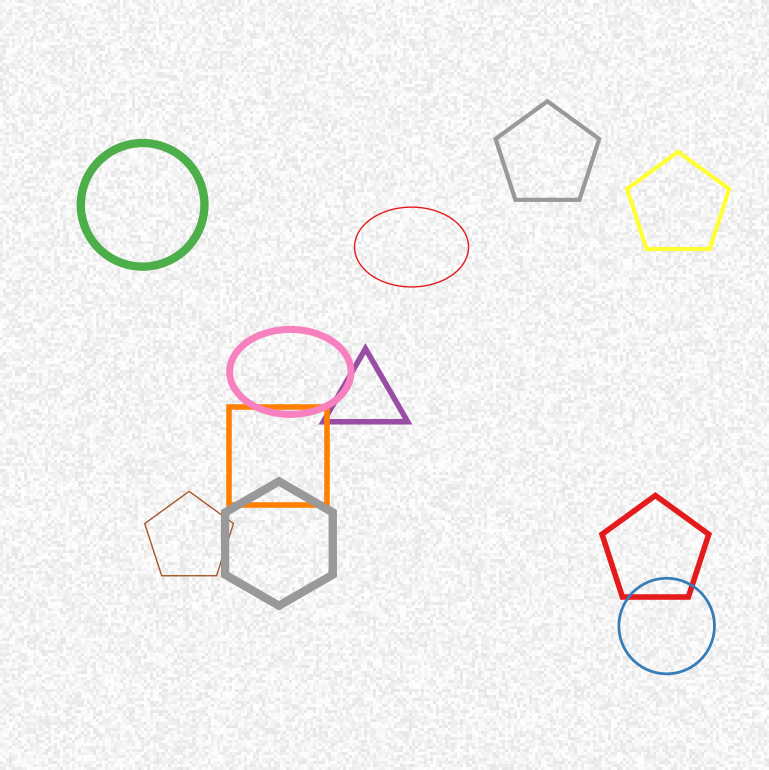[{"shape": "oval", "thickness": 0.5, "radius": 0.37, "center": [0.534, 0.679]}, {"shape": "pentagon", "thickness": 2, "radius": 0.36, "center": [0.851, 0.284]}, {"shape": "circle", "thickness": 1, "radius": 0.31, "center": [0.866, 0.187]}, {"shape": "circle", "thickness": 3, "radius": 0.4, "center": [0.185, 0.734]}, {"shape": "triangle", "thickness": 2, "radius": 0.32, "center": [0.475, 0.484]}, {"shape": "square", "thickness": 2, "radius": 0.32, "center": [0.362, 0.407]}, {"shape": "pentagon", "thickness": 1.5, "radius": 0.35, "center": [0.881, 0.733]}, {"shape": "pentagon", "thickness": 0.5, "radius": 0.3, "center": [0.246, 0.301]}, {"shape": "oval", "thickness": 2.5, "radius": 0.39, "center": [0.377, 0.517]}, {"shape": "hexagon", "thickness": 3, "radius": 0.4, "center": [0.362, 0.294]}, {"shape": "pentagon", "thickness": 1.5, "radius": 0.35, "center": [0.711, 0.798]}]